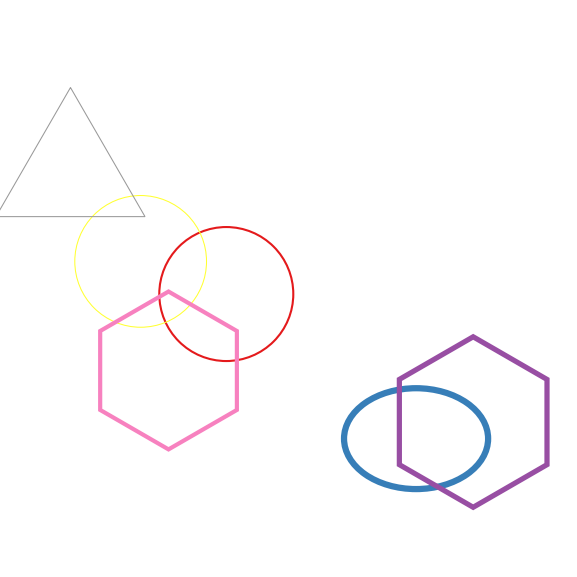[{"shape": "circle", "thickness": 1, "radius": 0.58, "center": [0.392, 0.49]}, {"shape": "oval", "thickness": 3, "radius": 0.62, "center": [0.72, 0.24]}, {"shape": "hexagon", "thickness": 2.5, "radius": 0.74, "center": [0.819, 0.268]}, {"shape": "circle", "thickness": 0.5, "radius": 0.57, "center": [0.244, 0.547]}, {"shape": "hexagon", "thickness": 2, "radius": 0.68, "center": [0.292, 0.358]}, {"shape": "triangle", "thickness": 0.5, "radius": 0.75, "center": [0.122, 0.699]}]